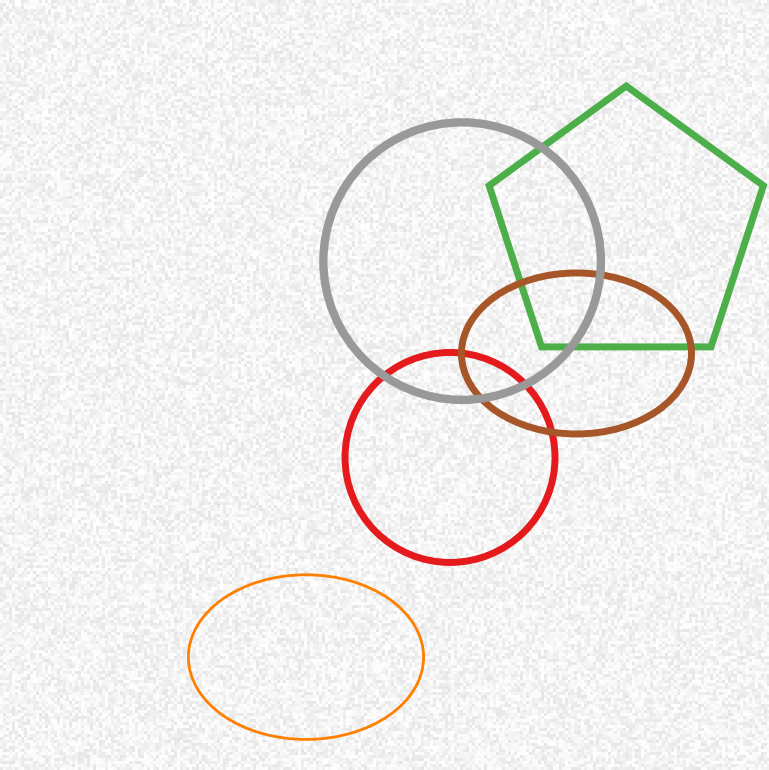[{"shape": "circle", "thickness": 2.5, "radius": 0.68, "center": [0.584, 0.406]}, {"shape": "pentagon", "thickness": 2.5, "radius": 0.94, "center": [0.813, 0.701]}, {"shape": "oval", "thickness": 1, "radius": 0.76, "center": [0.397, 0.147]}, {"shape": "oval", "thickness": 2.5, "radius": 0.75, "center": [0.749, 0.541]}, {"shape": "circle", "thickness": 3, "radius": 0.9, "center": [0.6, 0.661]}]